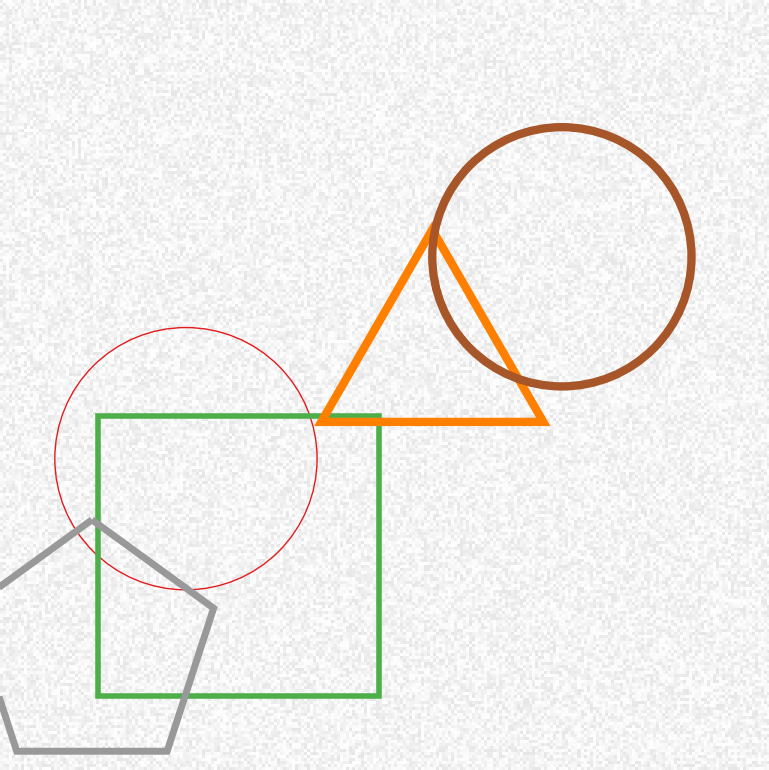[{"shape": "circle", "thickness": 0.5, "radius": 0.85, "center": [0.241, 0.404]}, {"shape": "square", "thickness": 2, "radius": 0.91, "center": [0.31, 0.278]}, {"shape": "triangle", "thickness": 3, "radius": 0.83, "center": [0.561, 0.535]}, {"shape": "circle", "thickness": 3, "radius": 0.84, "center": [0.73, 0.667]}, {"shape": "pentagon", "thickness": 2.5, "radius": 0.83, "center": [0.119, 0.159]}]